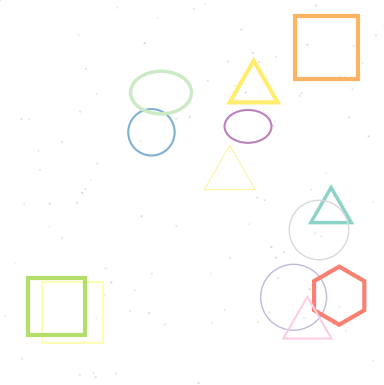[{"shape": "triangle", "thickness": 2.5, "radius": 0.3, "center": [0.86, 0.452]}, {"shape": "square", "thickness": 1.5, "radius": 0.4, "center": [0.187, 0.188]}, {"shape": "circle", "thickness": 1, "radius": 0.43, "center": [0.763, 0.228]}, {"shape": "hexagon", "thickness": 3, "radius": 0.38, "center": [0.881, 0.232]}, {"shape": "circle", "thickness": 1.5, "radius": 0.3, "center": [0.393, 0.656]}, {"shape": "square", "thickness": 3, "radius": 0.41, "center": [0.848, 0.875]}, {"shape": "square", "thickness": 3, "radius": 0.37, "center": [0.146, 0.203]}, {"shape": "triangle", "thickness": 1.5, "radius": 0.36, "center": [0.798, 0.157]}, {"shape": "circle", "thickness": 1, "radius": 0.39, "center": [0.828, 0.403]}, {"shape": "oval", "thickness": 1.5, "radius": 0.3, "center": [0.644, 0.672]}, {"shape": "oval", "thickness": 2.5, "radius": 0.4, "center": [0.418, 0.76]}, {"shape": "triangle", "thickness": 0.5, "radius": 0.38, "center": [0.597, 0.546]}, {"shape": "triangle", "thickness": 3, "radius": 0.36, "center": [0.659, 0.77]}]